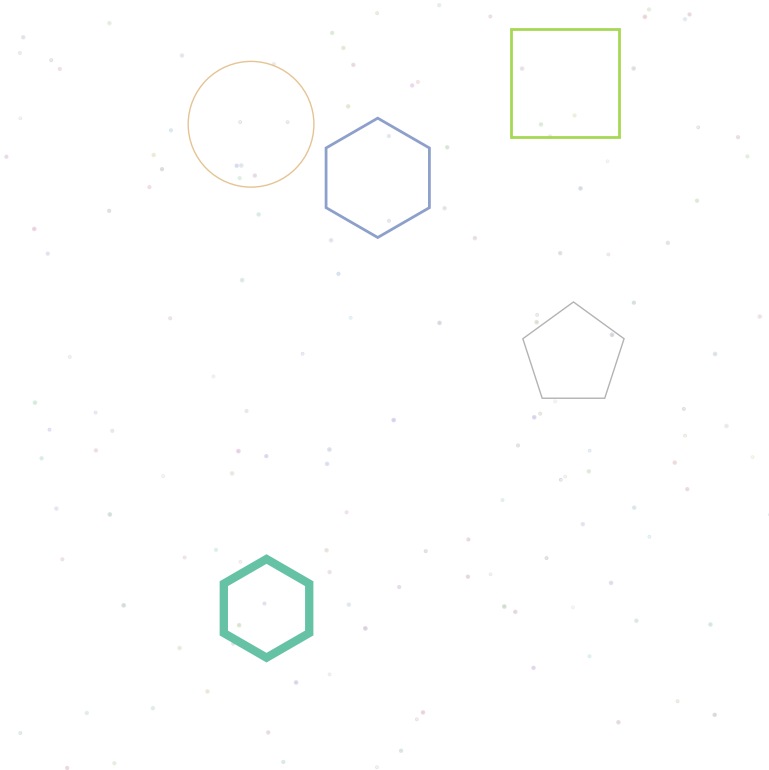[{"shape": "hexagon", "thickness": 3, "radius": 0.32, "center": [0.346, 0.21]}, {"shape": "hexagon", "thickness": 1, "radius": 0.39, "center": [0.491, 0.769]}, {"shape": "square", "thickness": 1, "radius": 0.35, "center": [0.734, 0.892]}, {"shape": "circle", "thickness": 0.5, "radius": 0.41, "center": [0.326, 0.839]}, {"shape": "pentagon", "thickness": 0.5, "radius": 0.35, "center": [0.745, 0.539]}]